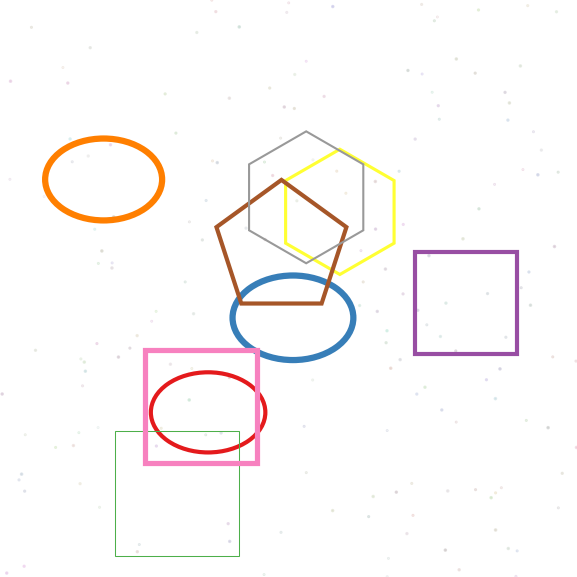[{"shape": "oval", "thickness": 2, "radius": 0.5, "center": [0.36, 0.285]}, {"shape": "oval", "thickness": 3, "radius": 0.52, "center": [0.507, 0.449]}, {"shape": "square", "thickness": 0.5, "radius": 0.54, "center": [0.307, 0.144]}, {"shape": "square", "thickness": 2, "radius": 0.44, "center": [0.807, 0.474]}, {"shape": "oval", "thickness": 3, "radius": 0.51, "center": [0.179, 0.688]}, {"shape": "hexagon", "thickness": 1.5, "radius": 0.54, "center": [0.588, 0.632]}, {"shape": "pentagon", "thickness": 2, "radius": 0.59, "center": [0.487, 0.569]}, {"shape": "square", "thickness": 2.5, "radius": 0.49, "center": [0.348, 0.295]}, {"shape": "hexagon", "thickness": 1, "radius": 0.57, "center": [0.53, 0.657]}]